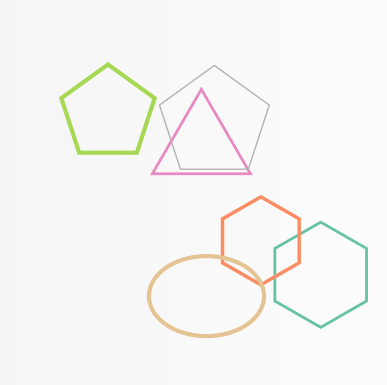[{"shape": "hexagon", "thickness": 2, "radius": 0.68, "center": [0.828, 0.286]}, {"shape": "hexagon", "thickness": 2.5, "radius": 0.57, "center": [0.673, 0.374]}, {"shape": "triangle", "thickness": 2, "radius": 0.73, "center": [0.52, 0.622]}, {"shape": "pentagon", "thickness": 3, "radius": 0.63, "center": [0.279, 0.706]}, {"shape": "oval", "thickness": 3, "radius": 0.74, "center": [0.533, 0.231]}, {"shape": "pentagon", "thickness": 1, "radius": 0.74, "center": [0.553, 0.681]}]